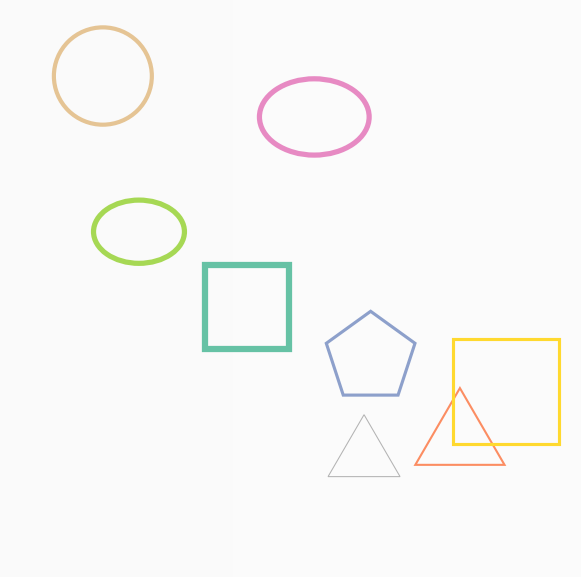[{"shape": "square", "thickness": 3, "radius": 0.36, "center": [0.426, 0.467]}, {"shape": "triangle", "thickness": 1, "radius": 0.44, "center": [0.791, 0.239]}, {"shape": "pentagon", "thickness": 1.5, "radius": 0.4, "center": [0.638, 0.38]}, {"shape": "oval", "thickness": 2.5, "radius": 0.47, "center": [0.541, 0.797]}, {"shape": "oval", "thickness": 2.5, "radius": 0.39, "center": [0.239, 0.598]}, {"shape": "square", "thickness": 1.5, "radius": 0.46, "center": [0.87, 0.321]}, {"shape": "circle", "thickness": 2, "radius": 0.42, "center": [0.177, 0.867]}, {"shape": "triangle", "thickness": 0.5, "radius": 0.36, "center": [0.626, 0.21]}]